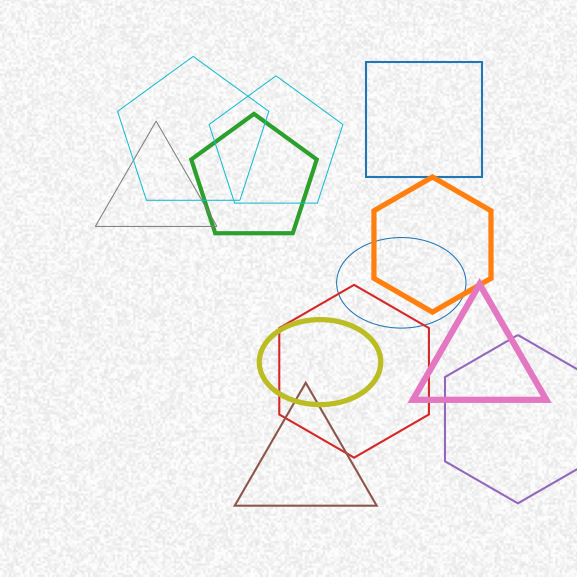[{"shape": "oval", "thickness": 0.5, "radius": 0.56, "center": [0.695, 0.509]}, {"shape": "square", "thickness": 1, "radius": 0.5, "center": [0.734, 0.792]}, {"shape": "hexagon", "thickness": 2.5, "radius": 0.59, "center": [0.749, 0.576]}, {"shape": "pentagon", "thickness": 2, "radius": 0.57, "center": [0.44, 0.688]}, {"shape": "hexagon", "thickness": 1, "radius": 0.75, "center": [0.613, 0.356]}, {"shape": "hexagon", "thickness": 1, "radius": 0.73, "center": [0.897, 0.273]}, {"shape": "triangle", "thickness": 1, "radius": 0.71, "center": [0.529, 0.194]}, {"shape": "triangle", "thickness": 3, "radius": 0.67, "center": [0.83, 0.374]}, {"shape": "triangle", "thickness": 0.5, "radius": 0.61, "center": [0.27, 0.668]}, {"shape": "oval", "thickness": 2.5, "radius": 0.53, "center": [0.554, 0.372]}, {"shape": "pentagon", "thickness": 0.5, "radius": 0.69, "center": [0.335, 0.764]}, {"shape": "pentagon", "thickness": 0.5, "radius": 0.61, "center": [0.478, 0.746]}]